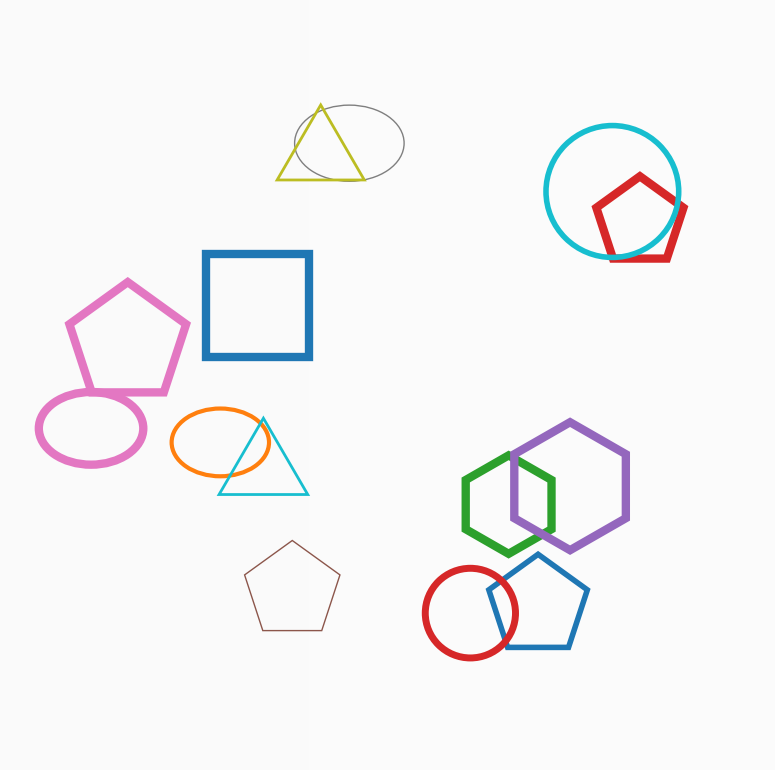[{"shape": "pentagon", "thickness": 2, "radius": 0.33, "center": [0.694, 0.213]}, {"shape": "square", "thickness": 3, "radius": 0.33, "center": [0.332, 0.603]}, {"shape": "oval", "thickness": 1.5, "radius": 0.31, "center": [0.284, 0.425]}, {"shape": "hexagon", "thickness": 3, "radius": 0.32, "center": [0.656, 0.345]}, {"shape": "pentagon", "thickness": 3, "radius": 0.3, "center": [0.826, 0.712]}, {"shape": "circle", "thickness": 2.5, "radius": 0.29, "center": [0.607, 0.204]}, {"shape": "hexagon", "thickness": 3, "radius": 0.42, "center": [0.736, 0.369]}, {"shape": "pentagon", "thickness": 0.5, "radius": 0.32, "center": [0.377, 0.233]}, {"shape": "pentagon", "thickness": 3, "radius": 0.4, "center": [0.165, 0.554]}, {"shape": "oval", "thickness": 3, "radius": 0.34, "center": [0.118, 0.444]}, {"shape": "oval", "thickness": 0.5, "radius": 0.35, "center": [0.451, 0.814]}, {"shape": "triangle", "thickness": 1, "radius": 0.32, "center": [0.414, 0.799]}, {"shape": "triangle", "thickness": 1, "radius": 0.33, "center": [0.34, 0.391]}, {"shape": "circle", "thickness": 2, "radius": 0.43, "center": [0.79, 0.751]}]